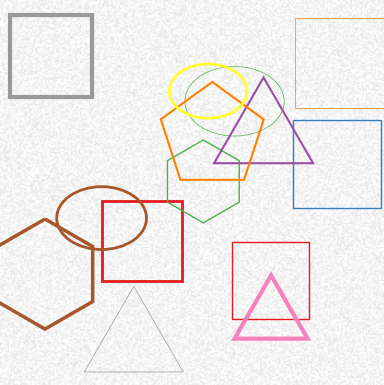[{"shape": "square", "thickness": 1, "radius": 0.5, "center": [0.702, 0.272]}, {"shape": "square", "thickness": 2, "radius": 0.52, "center": [0.368, 0.375]}, {"shape": "square", "thickness": 1, "radius": 0.57, "center": [0.876, 0.573]}, {"shape": "hexagon", "thickness": 1, "radius": 0.54, "center": [0.528, 0.529]}, {"shape": "oval", "thickness": 0.5, "radius": 0.65, "center": [0.609, 0.737]}, {"shape": "triangle", "thickness": 1.5, "radius": 0.74, "center": [0.685, 0.65]}, {"shape": "square", "thickness": 0.5, "radius": 0.58, "center": [0.883, 0.837]}, {"shape": "pentagon", "thickness": 1.5, "radius": 0.7, "center": [0.551, 0.647]}, {"shape": "oval", "thickness": 2, "radius": 0.5, "center": [0.54, 0.763]}, {"shape": "hexagon", "thickness": 2.5, "radius": 0.71, "center": [0.117, 0.288]}, {"shape": "oval", "thickness": 2, "radius": 0.58, "center": [0.264, 0.434]}, {"shape": "triangle", "thickness": 3, "radius": 0.55, "center": [0.704, 0.175]}, {"shape": "triangle", "thickness": 0.5, "radius": 0.74, "center": [0.348, 0.108]}, {"shape": "square", "thickness": 3, "radius": 0.53, "center": [0.133, 0.855]}]